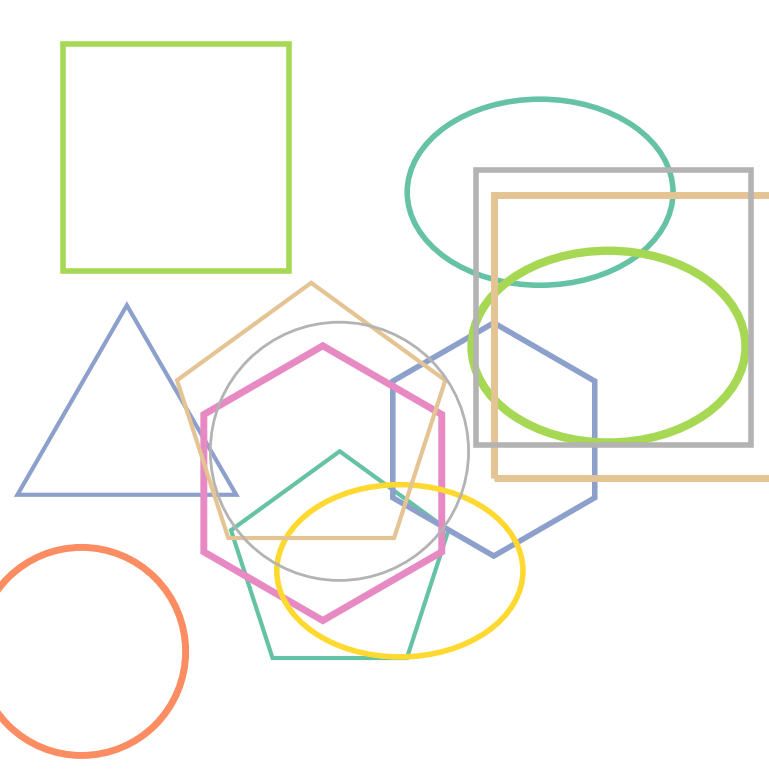[{"shape": "oval", "thickness": 2, "radius": 0.86, "center": [0.701, 0.75]}, {"shape": "pentagon", "thickness": 1.5, "radius": 0.74, "center": [0.441, 0.266]}, {"shape": "circle", "thickness": 2.5, "radius": 0.68, "center": [0.106, 0.154]}, {"shape": "triangle", "thickness": 1.5, "radius": 0.82, "center": [0.165, 0.439]}, {"shape": "hexagon", "thickness": 2, "radius": 0.76, "center": [0.641, 0.429]}, {"shape": "hexagon", "thickness": 2.5, "radius": 0.89, "center": [0.419, 0.372]}, {"shape": "square", "thickness": 2, "radius": 0.73, "center": [0.229, 0.796]}, {"shape": "oval", "thickness": 3, "radius": 0.89, "center": [0.79, 0.55]}, {"shape": "oval", "thickness": 2, "radius": 0.8, "center": [0.519, 0.259]}, {"shape": "square", "thickness": 2.5, "radius": 0.92, "center": [0.824, 0.563]}, {"shape": "pentagon", "thickness": 1.5, "radius": 0.92, "center": [0.404, 0.449]}, {"shape": "circle", "thickness": 1, "radius": 0.84, "center": [0.441, 0.414]}, {"shape": "square", "thickness": 2, "radius": 0.9, "center": [0.797, 0.601]}]